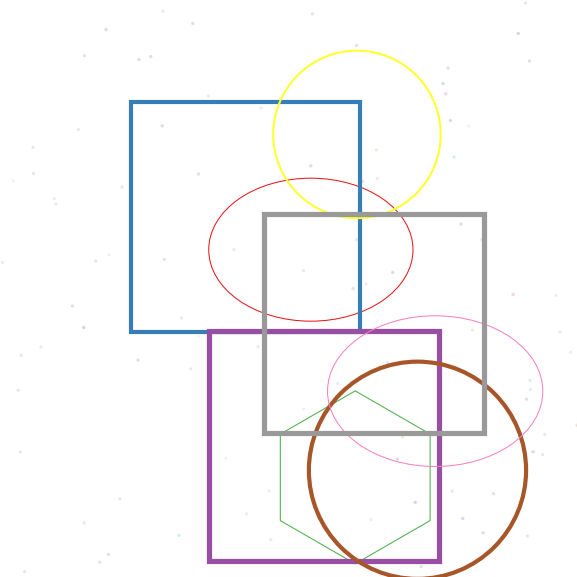[{"shape": "oval", "thickness": 0.5, "radius": 0.88, "center": [0.538, 0.567]}, {"shape": "square", "thickness": 2, "radius": 0.99, "center": [0.425, 0.623]}, {"shape": "hexagon", "thickness": 0.5, "radius": 0.75, "center": [0.615, 0.173]}, {"shape": "square", "thickness": 2.5, "radius": 1.0, "center": [0.561, 0.227]}, {"shape": "circle", "thickness": 1, "radius": 0.73, "center": [0.618, 0.766]}, {"shape": "circle", "thickness": 2, "radius": 0.94, "center": [0.723, 0.185]}, {"shape": "oval", "thickness": 0.5, "radius": 0.93, "center": [0.754, 0.322]}, {"shape": "square", "thickness": 2.5, "radius": 0.95, "center": [0.648, 0.439]}]